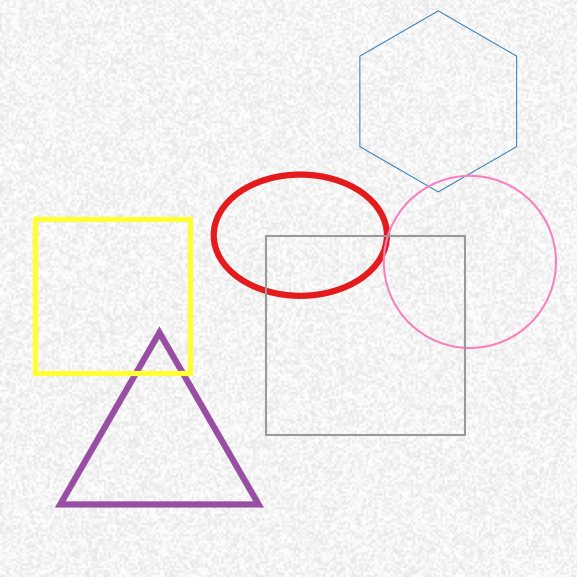[{"shape": "oval", "thickness": 3, "radius": 0.75, "center": [0.52, 0.592]}, {"shape": "hexagon", "thickness": 0.5, "radius": 0.78, "center": [0.759, 0.824]}, {"shape": "triangle", "thickness": 3, "radius": 0.99, "center": [0.276, 0.225]}, {"shape": "square", "thickness": 2.5, "radius": 0.67, "center": [0.195, 0.487]}, {"shape": "circle", "thickness": 1, "radius": 0.75, "center": [0.814, 0.546]}, {"shape": "square", "thickness": 1, "radius": 0.86, "center": [0.632, 0.419]}]